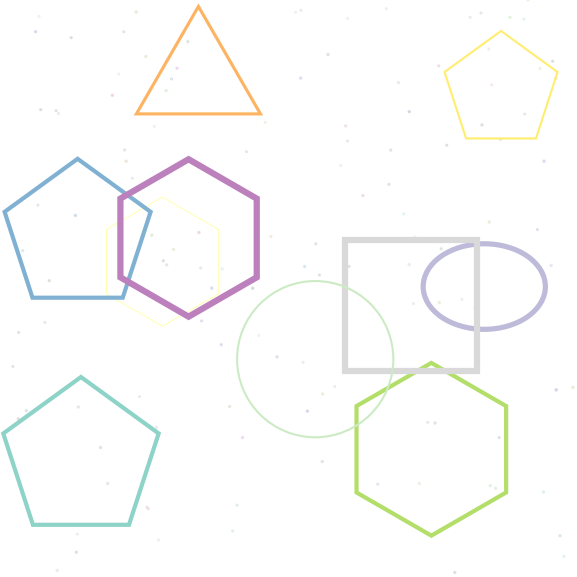[{"shape": "pentagon", "thickness": 2, "radius": 0.71, "center": [0.14, 0.205]}, {"shape": "hexagon", "thickness": 0.5, "radius": 0.56, "center": [0.281, 0.546]}, {"shape": "oval", "thickness": 2.5, "radius": 0.53, "center": [0.839, 0.503]}, {"shape": "pentagon", "thickness": 2, "radius": 0.66, "center": [0.134, 0.591]}, {"shape": "triangle", "thickness": 1.5, "radius": 0.62, "center": [0.344, 0.864]}, {"shape": "hexagon", "thickness": 2, "radius": 0.75, "center": [0.747, 0.221]}, {"shape": "square", "thickness": 3, "radius": 0.57, "center": [0.711, 0.47]}, {"shape": "hexagon", "thickness": 3, "radius": 0.68, "center": [0.327, 0.587]}, {"shape": "circle", "thickness": 1, "radius": 0.68, "center": [0.546, 0.377]}, {"shape": "pentagon", "thickness": 1, "radius": 0.51, "center": [0.868, 0.843]}]